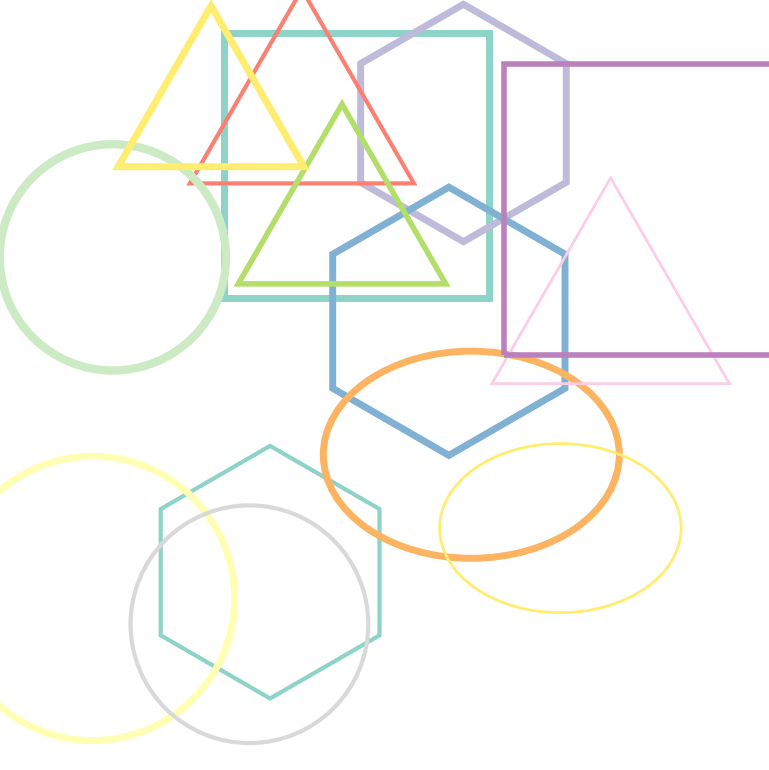[{"shape": "square", "thickness": 2.5, "radius": 0.86, "center": [0.463, 0.785]}, {"shape": "hexagon", "thickness": 1.5, "radius": 0.82, "center": [0.351, 0.257]}, {"shape": "circle", "thickness": 2.5, "radius": 0.92, "center": [0.12, 0.223]}, {"shape": "hexagon", "thickness": 2.5, "radius": 0.77, "center": [0.602, 0.84]}, {"shape": "triangle", "thickness": 1.5, "radius": 0.84, "center": [0.392, 0.846]}, {"shape": "hexagon", "thickness": 2.5, "radius": 0.87, "center": [0.583, 0.583]}, {"shape": "oval", "thickness": 2.5, "radius": 0.96, "center": [0.612, 0.409]}, {"shape": "triangle", "thickness": 2, "radius": 0.78, "center": [0.444, 0.709]}, {"shape": "triangle", "thickness": 1, "radius": 0.89, "center": [0.793, 0.591]}, {"shape": "circle", "thickness": 1.5, "radius": 0.77, "center": [0.324, 0.189]}, {"shape": "square", "thickness": 2, "radius": 0.94, "center": [0.844, 0.728]}, {"shape": "circle", "thickness": 3, "radius": 0.73, "center": [0.147, 0.666]}, {"shape": "triangle", "thickness": 2.5, "radius": 0.7, "center": [0.274, 0.853]}, {"shape": "oval", "thickness": 1, "radius": 0.78, "center": [0.728, 0.314]}]